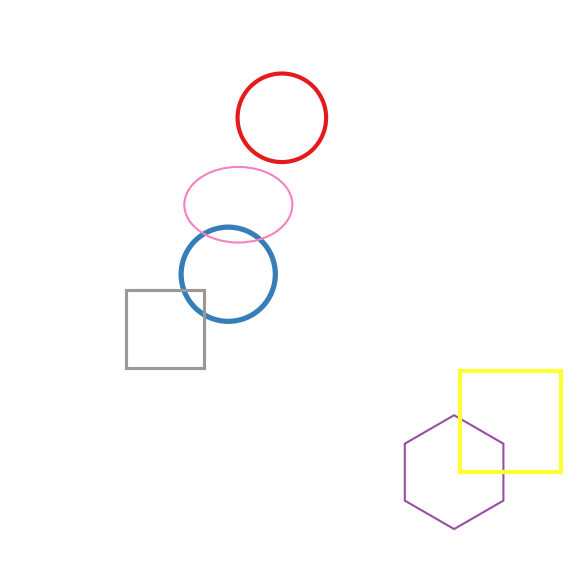[{"shape": "circle", "thickness": 2, "radius": 0.38, "center": [0.488, 0.795]}, {"shape": "circle", "thickness": 2.5, "radius": 0.41, "center": [0.395, 0.524]}, {"shape": "hexagon", "thickness": 1, "radius": 0.49, "center": [0.786, 0.182]}, {"shape": "square", "thickness": 2, "radius": 0.44, "center": [0.884, 0.269]}, {"shape": "oval", "thickness": 1, "radius": 0.47, "center": [0.413, 0.645]}, {"shape": "square", "thickness": 1.5, "radius": 0.34, "center": [0.286, 0.43]}]